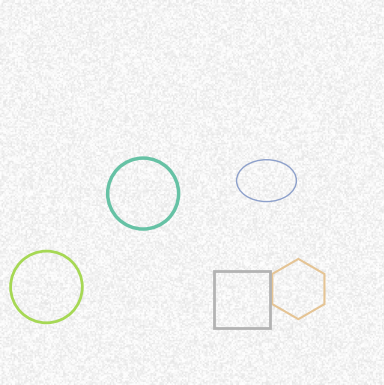[{"shape": "circle", "thickness": 2.5, "radius": 0.46, "center": [0.372, 0.497]}, {"shape": "oval", "thickness": 1, "radius": 0.39, "center": [0.692, 0.531]}, {"shape": "circle", "thickness": 2, "radius": 0.47, "center": [0.121, 0.255]}, {"shape": "hexagon", "thickness": 1.5, "radius": 0.39, "center": [0.775, 0.249]}, {"shape": "square", "thickness": 2, "radius": 0.37, "center": [0.629, 0.222]}]